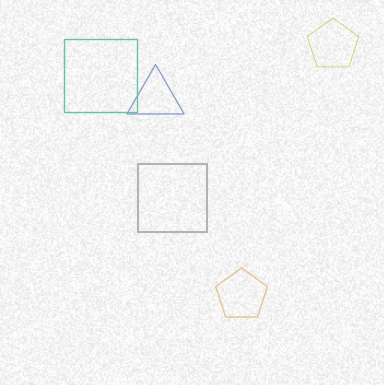[{"shape": "square", "thickness": 1, "radius": 0.47, "center": [0.261, 0.805]}, {"shape": "triangle", "thickness": 1, "radius": 0.43, "center": [0.404, 0.747]}, {"shape": "pentagon", "thickness": 0.5, "radius": 0.35, "center": [0.865, 0.883]}, {"shape": "pentagon", "thickness": 1, "radius": 0.35, "center": [0.628, 0.234]}, {"shape": "square", "thickness": 1.5, "radius": 0.44, "center": [0.448, 0.485]}]